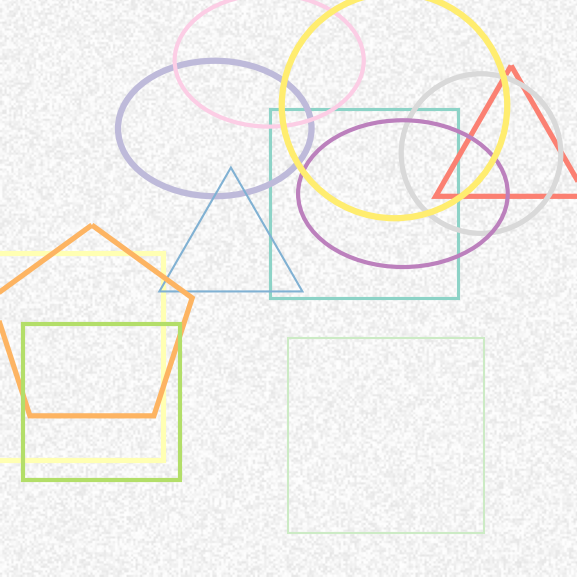[{"shape": "square", "thickness": 1.5, "radius": 0.82, "center": [0.631, 0.647]}, {"shape": "square", "thickness": 2.5, "radius": 0.89, "center": [0.103, 0.382]}, {"shape": "oval", "thickness": 3, "radius": 0.84, "center": [0.372, 0.777]}, {"shape": "triangle", "thickness": 2.5, "radius": 0.75, "center": [0.885, 0.735]}, {"shape": "triangle", "thickness": 1, "radius": 0.71, "center": [0.4, 0.566]}, {"shape": "pentagon", "thickness": 2.5, "radius": 0.91, "center": [0.159, 0.427]}, {"shape": "square", "thickness": 2, "radius": 0.68, "center": [0.176, 0.303]}, {"shape": "oval", "thickness": 2, "radius": 0.82, "center": [0.466, 0.894]}, {"shape": "circle", "thickness": 2.5, "radius": 0.69, "center": [0.833, 0.733]}, {"shape": "oval", "thickness": 2, "radius": 0.91, "center": [0.698, 0.664]}, {"shape": "square", "thickness": 1, "radius": 0.85, "center": [0.668, 0.245]}, {"shape": "circle", "thickness": 3, "radius": 0.98, "center": [0.683, 0.816]}]